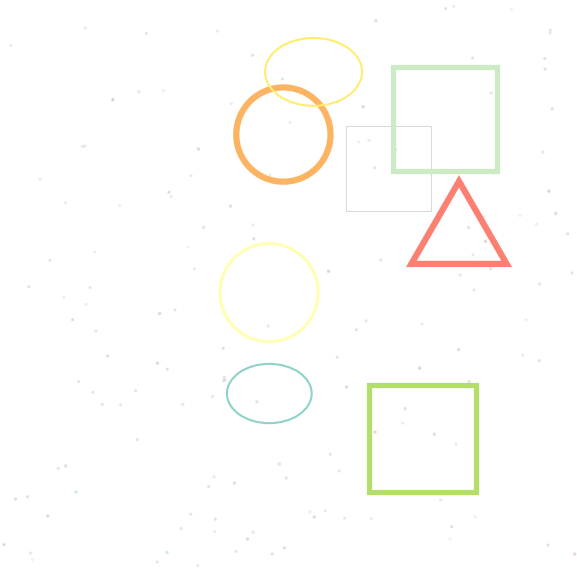[{"shape": "oval", "thickness": 1, "radius": 0.37, "center": [0.466, 0.318]}, {"shape": "circle", "thickness": 1.5, "radius": 0.42, "center": [0.466, 0.492]}, {"shape": "triangle", "thickness": 3, "radius": 0.48, "center": [0.795, 0.59]}, {"shape": "circle", "thickness": 3, "radius": 0.41, "center": [0.491, 0.766]}, {"shape": "square", "thickness": 2.5, "radius": 0.46, "center": [0.732, 0.239]}, {"shape": "square", "thickness": 0.5, "radius": 0.37, "center": [0.672, 0.708]}, {"shape": "square", "thickness": 2.5, "radius": 0.45, "center": [0.77, 0.793]}, {"shape": "oval", "thickness": 1, "radius": 0.42, "center": [0.543, 0.875]}]